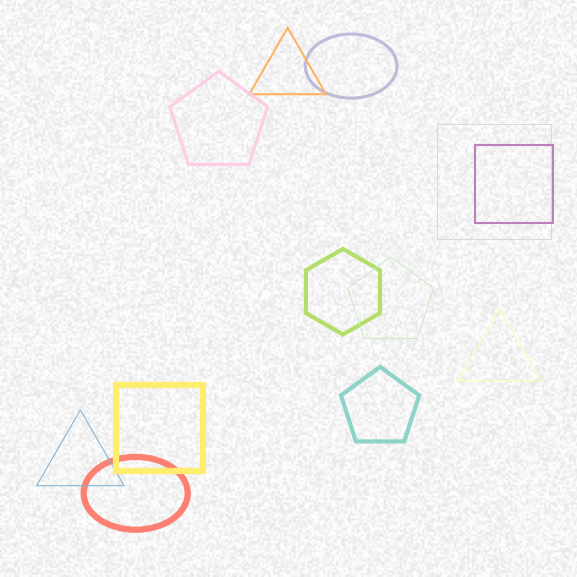[{"shape": "pentagon", "thickness": 2, "radius": 0.36, "center": [0.658, 0.292]}, {"shape": "triangle", "thickness": 0.5, "radius": 0.42, "center": [0.865, 0.381]}, {"shape": "oval", "thickness": 1.5, "radius": 0.4, "center": [0.608, 0.885]}, {"shape": "oval", "thickness": 3, "radius": 0.45, "center": [0.235, 0.145]}, {"shape": "triangle", "thickness": 0.5, "radius": 0.44, "center": [0.139, 0.202]}, {"shape": "triangle", "thickness": 1, "radius": 0.38, "center": [0.498, 0.874]}, {"shape": "hexagon", "thickness": 2, "radius": 0.37, "center": [0.594, 0.494]}, {"shape": "pentagon", "thickness": 1.5, "radius": 0.45, "center": [0.379, 0.787]}, {"shape": "square", "thickness": 0.5, "radius": 0.5, "center": [0.855, 0.685]}, {"shape": "square", "thickness": 1, "radius": 0.34, "center": [0.89, 0.681]}, {"shape": "pentagon", "thickness": 0.5, "radius": 0.39, "center": [0.677, 0.476]}, {"shape": "square", "thickness": 3, "radius": 0.37, "center": [0.276, 0.258]}]